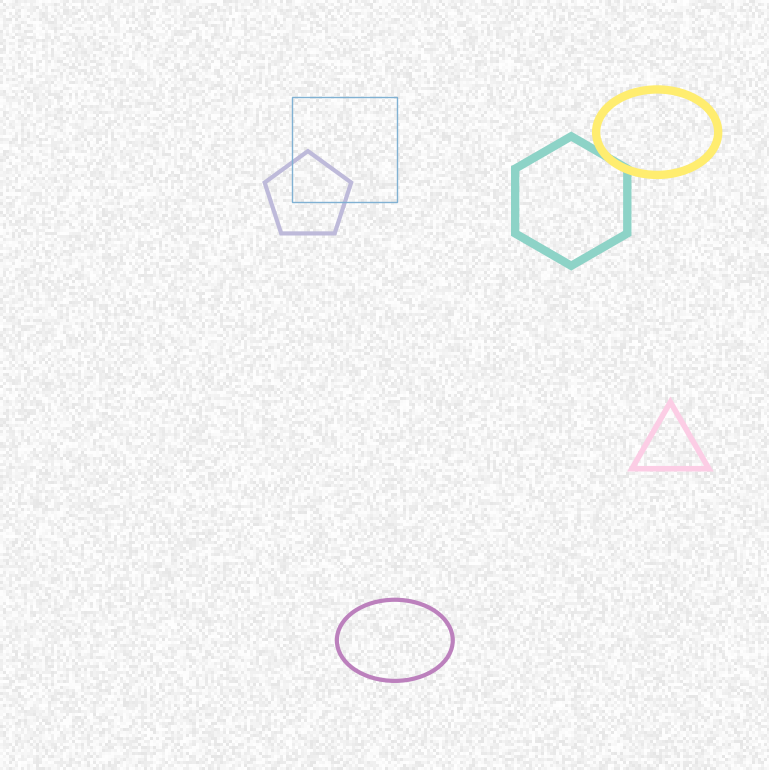[{"shape": "hexagon", "thickness": 3, "radius": 0.42, "center": [0.742, 0.739]}, {"shape": "pentagon", "thickness": 1.5, "radius": 0.3, "center": [0.4, 0.745]}, {"shape": "square", "thickness": 0.5, "radius": 0.34, "center": [0.447, 0.806]}, {"shape": "triangle", "thickness": 2, "radius": 0.29, "center": [0.871, 0.42]}, {"shape": "oval", "thickness": 1.5, "radius": 0.38, "center": [0.513, 0.168]}, {"shape": "oval", "thickness": 3, "radius": 0.4, "center": [0.853, 0.828]}]